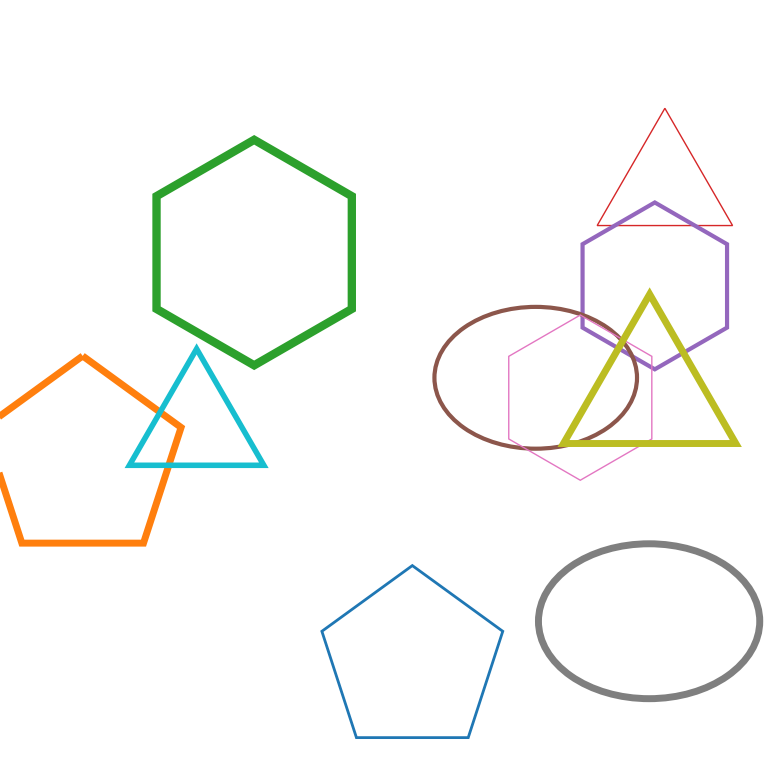[{"shape": "pentagon", "thickness": 1, "radius": 0.62, "center": [0.535, 0.142]}, {"shape": "pentagon", "thickness": 2.5, "radius": 0.67, "center": [0.107, 0.403]}, {"shape": "hexagon", "thickness": 3, "radius": 0.73, "center": [0.33, 0.672]}, {"shape": "triangle", "thickness": 0.5, "radius": 0.51, "center": [0.863, 0.758]}, {"shape": "hexagon", "thickness": 1.5, "radius": 0.54, "center": [0.85, 0.629]}, {"shape": "oval", "thickness": 1.5, "radius": 0.66, "center": [0.696, 0.509]}, {"shape": "hexagon", "thickness": 0.5, "radius": 0.54, "center": [0.754, 0.484]}, {"shape": "oval", "thickness": 2.5, "radius": 0.72, "center": [0.843, 0.193]}, {"shape": "triangle", "thickness": 2.5, "radius": 0.65, "center": [0.844, 0.489]}, {"shape": "triangle", "thickness": 2, "radius": 0.5, "center": [0.255, 0.446]}]